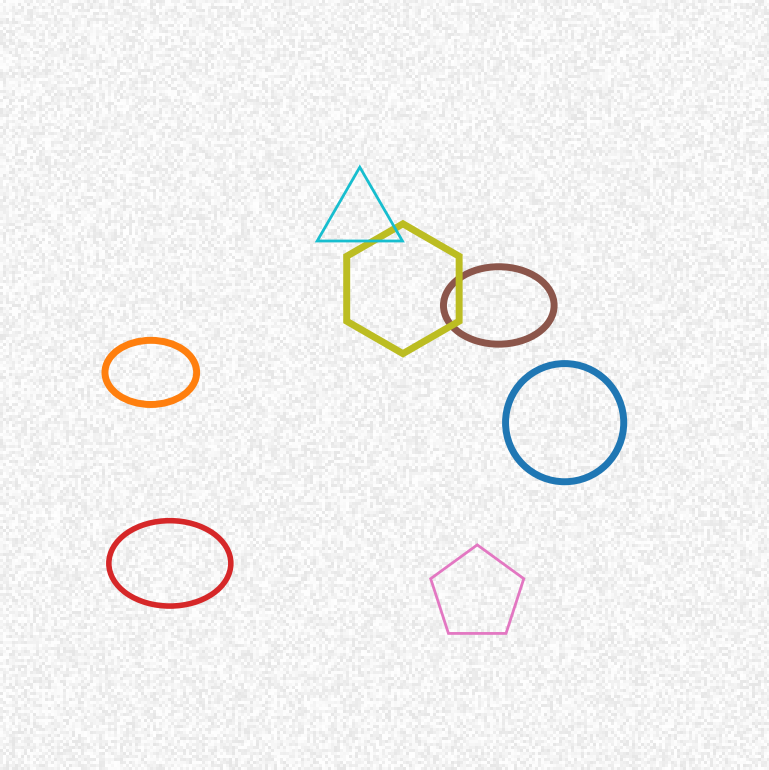[{"shape": "circle", "thickness": 2.5, "radius": 0.38, "center": [0.733, 0.451]}, {"shape": "oval", "thickness": 2.5, "radius": 0.3, "center": [0.196, 0.516]}, {"shape": "oval", "thickness": 2, "radius": 0.4, "center": [0.221, 0.268]}, {"shape": "oval", "thickness": 2.5, "radius": 0.36, "center": [0.648, 0.603]}, {"shape": "pentagon", "thickness": 1, "radius": 0.32, "center": [0.62, 0.229]}, {"shape": "hexagon", "thickness": 2.5, "radius": 0.42, "center": [0.523, 0.625]}, {"shape": "triangle", "thickness": 1, "radius": 0.32, "center": [0.467, 0.719]}]